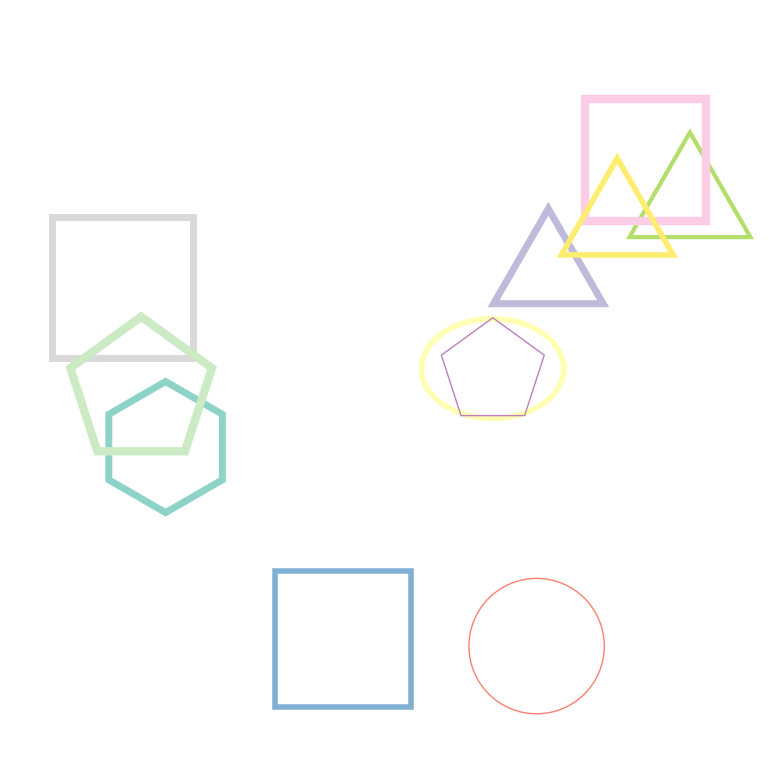[{"shape": "hexagon", "thickness": 2.5, "radius": 0.43, "center": [0.215, 0.419]}, {"shape": "oval", "thickness": 2, "radius": 0.46, "center": [0.64, 0.521]}, {"shape": "triangle", "thickness": 2.5, "radius": 0.41, "center": [0.712, 0.647]}, {"shape": "circle", "thickness": 0.5, "radius": 0.44, "center": [0.697, 0.161]}, {"shape": "square", "thickness": 2, "radius": 0.44, "center": [0.445, 0.17]}, {"shape": "triangle", "thickness": 1.5, "radius": 0.45, "center": [0.896, 0.737]}, {"shape": "square", "thickness": 3, "radius": 0.39, "center": [0.839, 0.792]}, {"shape": "square", "thickness": 2.5, "radius": 0.46, "center": [0.159, 0.626]}, {"shape": "pentagon", "thickness": 0.5, "radius": 0.35, "center": [0.64, 0.517]}, {"shape": "pentagon", "thickness": 3, "radius": 0.48, "center": [0.183, 0.492]}, {"shape": "triangle", "thickness": 2, "radius": 0.42, "center": [0.802, 0.711]}]